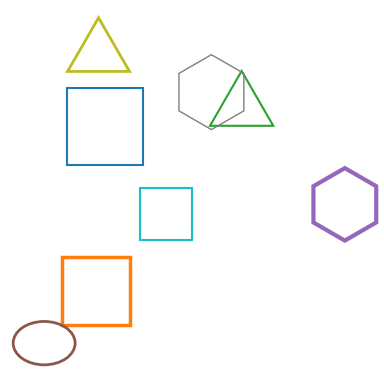[{"shape": "square", "thickness": 1.5, "radius": 0.5, "center": [0.273, 0.671]}, {"shape": "square", "thickness": 2.5, "radius": 0.44, "center": [0.25, 0.244]}, {"shape": "triangle", "thickness": 1.5, "radius": 0.47, "center": [0.628, 0.721]}, {"shape": "hexagon", "thickness": 3, "radius": 0.47, "center": [0.896, 0.469]}, {"shape": "oval", "thickness": 2, "radius": 0.4, "center": [0.115, 0.109]}, {"shape": "hexagon", "thickness": 1, "radius": 0.49, "center": [0.549, 0.761]}, {"shape": "triangle", "thickness": 2, "radius": 0.46, "center": [0.256, 0.861]}, {"shape": "square", "thickness": 1.5, "radius": 0.34, "center": [0.432, 0.445]}]